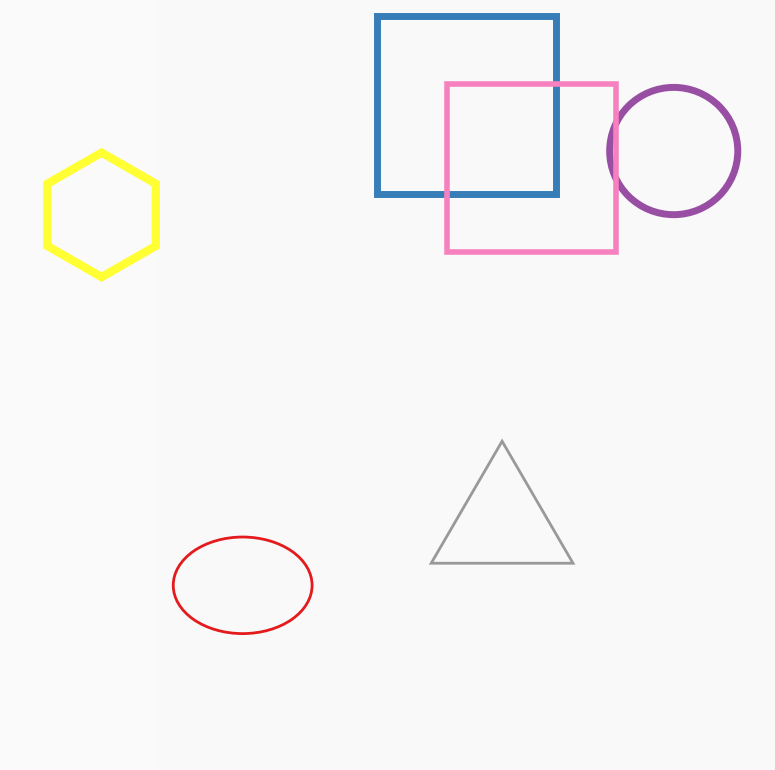[{"shape": "oval", "thickness": 1, "radius": 0.45, "center": [0.313, 0.24]}, {"shape": "square", "thickness": 2.5, "radius": 0.58, "center": [0.602, 0.863]}, {"shape": "circle", "thickness": 2.5, "radius": 0.41, "center": [0.869, 0.804]}, {"shape": "hexagon", "thickness": 3, "radius": 0.4, "center": [0.131, 0.721]}, {"shape": "square", "thickness": 2, "radius": 0.55, "center": [0.685, 0.781]}, {"shape": "triangle", "thickness": 1, "radius": 0.53, "center": [0.648, 0.321]}]